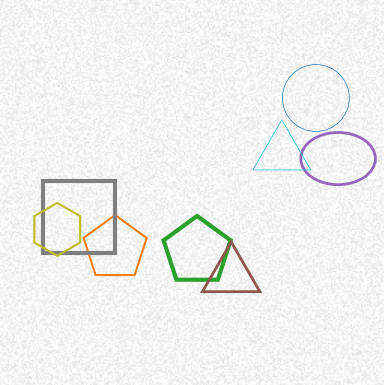[{"shape": "circle", "thickness": 0.5, "radius": 0.43, "center": [0.82, 0.745]}, {"shape": "pentagon", "thickness": 1.5, "radius": 0.43, "center": [0.299, 0.355]}, {"shape": "pentagon", "thickness": 3, "radius": 0.46, "center": [0.512, 0.347]}, {"shape": "oval", "thickness": 2, "radius": 0.48, "center": [0.878, 0.588]}, {"shape": "triangle", "thickness": 2, "radius": 0.43, "center": [0.6, 0.285]}, {"shape": "square", "thickness": 3, "radius": 0.47, "center": [0.206, 0.435]}, {"shape": "hexagon", "thickness": 1.5, "radius": 0.34, "center": [0.149, 0.404]}, {"shape": "triangle", "thickness": 0.5, "radius": 0.43, "center": [0.732, 0.602]}]